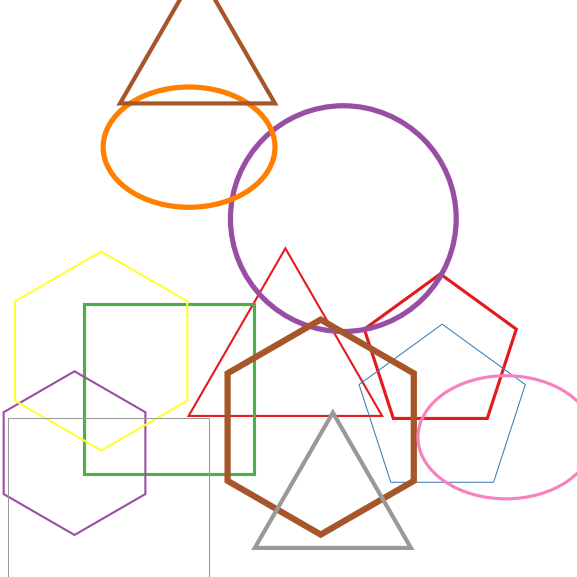[{"shape": "pentagon", "thickness": 1.5, "radius": 0.69, "center": [0.762, 0.386]}, {"shape": "triangle", "thickness": 1, "radius": 0.97, "center": [0.494, 0.376]}, {"shape": "pentagon", "thickness": 0.5, "radius": 0.76, "center": [0.766, 0.286]}, {"shape": "square", "thickness": 1.5, "radius": 0.74, "center": [0.293, 0.325]}, {"shape": "circle", "thickness": 2.5, "radius": 0.98, "center": [0.595, 0.621]}, {"shape": "hexagon", "thickness": 1, "radius": 0.71, "center": [0.129, 0.214]}, {"shape": "oval", "thickness": 2.5, "radius": 0.74, "center": [0.327, 0.744]}, {"shape": "hexagon", "thickness": 1, "radius": 0.86, "center": [0.175, 0.391]}, {"shape": "triangle", "thickness": 2, "radius": 0.77, "center": [0.342, 0.897]}, {"shape": "hexagon", "thickness": 3, "radius": 0.93, "center": [0.555, 0.26]}, {"shape": "oval", "thickness": 1.5, "radius": 0.76, "center": [0.876, 0.242]}, {"shape": "triangle", "thickness": 2, "radius": 0.78, "center": [0.576, 0.128]}, {"shape": "square", "thickness": 0.5, "radius": 0.87, "center": [0.188, 0.101]}]